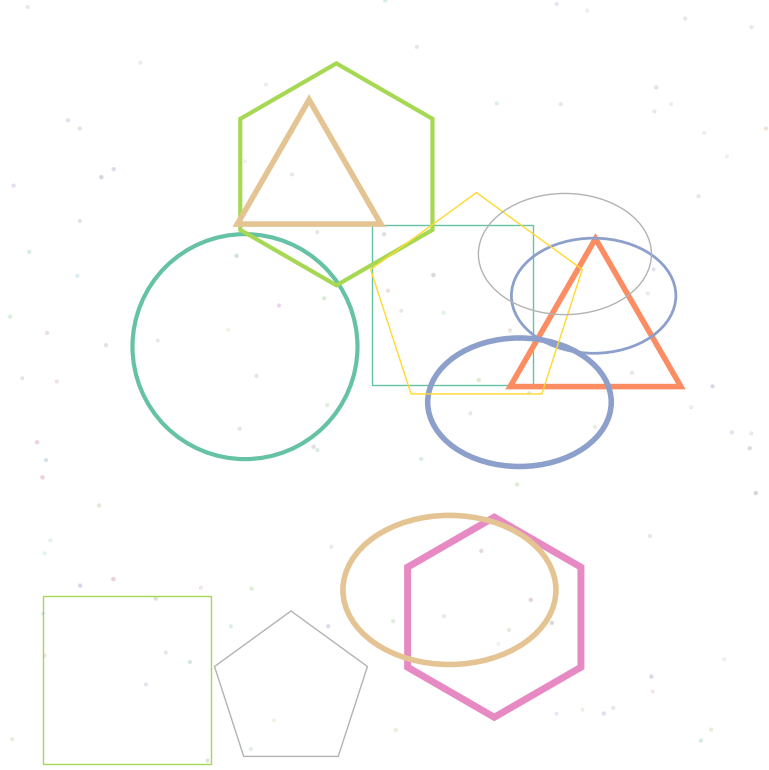[{"shape": "circle", "thickness": 1.5, "radius": 0.73, "center": [0.318, 0.55]}, {"shape": "square", "thickness": 0.5, "radius": 0.52, "center": [0.587, 0.604]}, {"shape": "triangle", "thickness": 2, "radius": 0.64, "center": [0.773, 0.562]}, {"shape": "oval", "thickness": 2, "radius": 0.6, "center": [0.675, 0.478]}, {"shape": "oval", "thickness": 1, "radius": 0.53, "center": [0.771, 0.616]}, {"shape": "hexagon", "thickness": 2.5, "radius": 0.65, "center": [0.642, 0.198]}, {"shape": "square", "thickness": 0.5, "radius": 0.54, "center": [0.165, 0.117]}, {"shape": "hexagon", "thickness": 1.5, "radius": 0.72, "center": [0.437, 0.774]}, {"shape": "pentagon", "thickness": 0.5, "radius": 0.72, "center": [0.619, 0.605]}, {"shape": "oval", "thickness": 2, "radius": 0.69, "center": [0.584, 0.234]}, {"shape": "triangle", "thickness": 2, "radius": 0.54, "center": [0.401, 0.763]}, {"shape": "oval", "thickness": 0.5, "radius": 0.56, "center": [0.734, 0.67]}, {"shape": "pentagon", "thickness": 0.5, "radius": 0.52, "center": [0.378, 0.102]}]